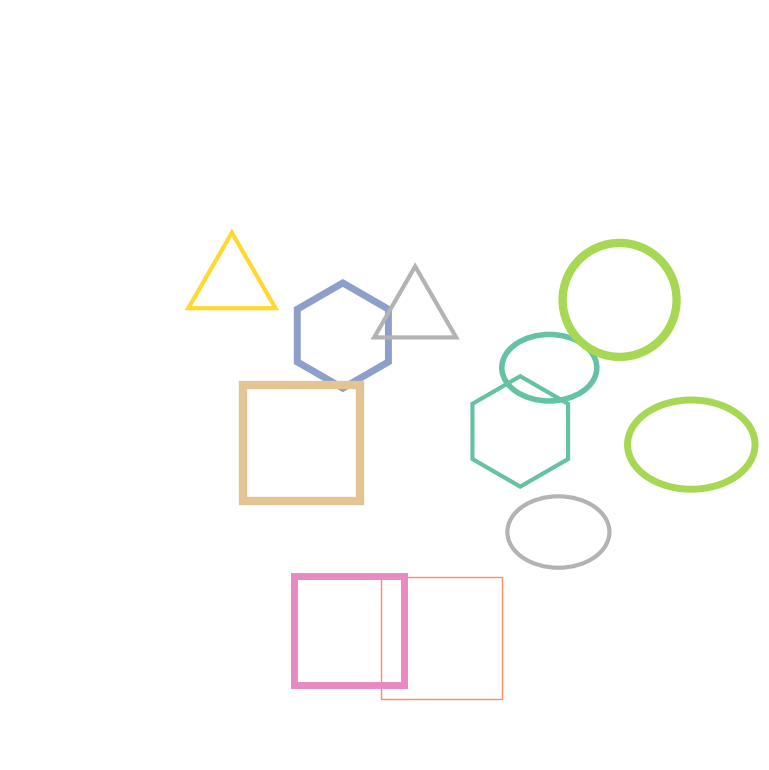[{"shape": "oval", "thickness": 2, "radius": 0.31, "center": [0.713, 0.522]}, {"shape": "hexagon", "thickness": 1.5, "radius": 0.36, "center": [0.676, 0.44]}, {"shape": "square", "thickness": 0.5, "radius": 0.39, "center": [0.573, 0.171]}, {"shape": "hexagon", "thickness": 2.5, "radius": 0.34, "center": [0.445, 0.564]}, {"shape": "square", "thickness": 2.5, "radius": 0.36, "center": [0.453, 0.181]}, {"shape": "oval", "thickness": 2.5, "radius": 0.41, "center": [0.898, 0.423]}, {"shape": "circle", "thickness": 3, "radius": 0.37, "center": [0.805, 0.61]}, {"shape": "triangle", "thickness": 1.5, "radius": 0.33, "center": [0.301, 0.632]}, {"shape": "square", "thickness": 3, "radius": 0.38, "center": [0.392, 0.424]}, {"shape": "triangle", "thickness": 1.5, "radius": 0.31, "center": [0.539, 0.593]}, {"shape": "oval", "thickness": 1.5, "radius": 0.33, "center": [0.725, 0.309]}]